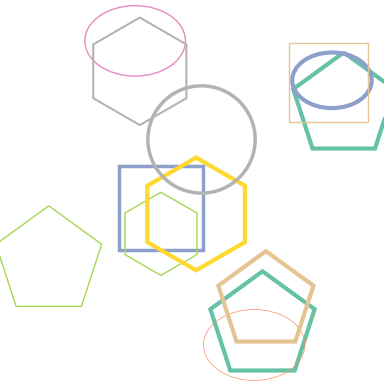[{"shape": "pentagon", "thickness": 3, "radius": 0.71, "center": [0.682, 0.153]}, {"shape": "pentagon", "thickness": 3, "radius": 0.69, "center": [0.893, 0.726]}, {"shape": "oval", "thickness": 0.5, "radius": 0.66, "center": [0.66, 0.104]}, {"shape": "oval", "thickness": 3, "radius": 0.52, "center": [0.862, 0.791]}, {"shape": "square", "thickness": 2.5, "radius": 0.54, "center": [0.418, 0.459]}, {"shape": "oval", "thickness": 1, "radius": 0.65, "center": [0.351, 0.894]}, {"shape": "hexagon", "thickness": 1, "radius": 0.54, "center": [0.418, 0.393]}, {"shape": "pentagon", "thickness": 1, "radius": 0.72, "center": [0.127, 0.321]}, {"shape": "hexagon", "thickness": 3, "radius": 0.73, "center": [0.509, 0.444]}, {"shape": "pentagon", "thickness": 3, "radius": 0.65, "center": [0.691, 0.218]}, {"shape": "square", "thickness": 1, "radius": 0.51, "center": [0.853, 0.786]}, {"shape": "circle", "thickness": 2.5, "radius": 0.7, "center": [0.523, 0.638]}, {"shape": "hexagon", "thickness": 1.5, "radius": 0.7, "center": [0.363, 0.815]}]